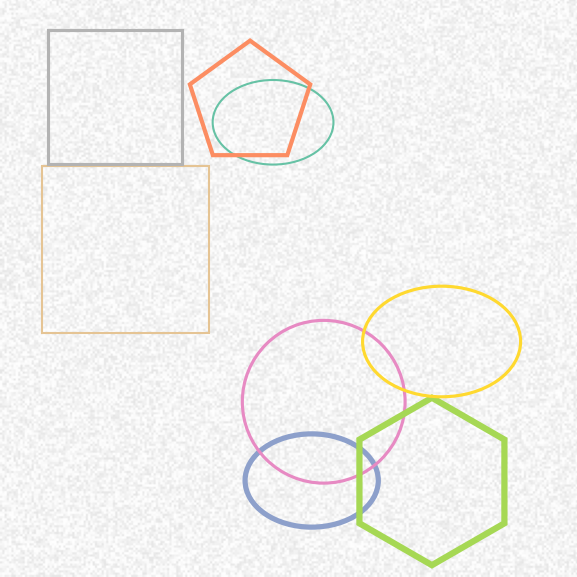[{"shape": "oval", "thickness": 1, "radius": 0.52, "center": [0.473, 0.787]}, {"shape": "pentagon", "thickness": 2, "radius": 0.55, "center": [0.433, 0.819]}, {"shape": "oval", "thickness": 2.5, "radius": 0.58, "center": [0.54, 0.167]}, {"shape": "circle", "thickness": 1.5, "radius": 0.7, "center": [0.561, 0.303]}, {"shape": "hexagon", "thickness": 3, "radius": 0.72, "center": [0.748, 0.165]}, {"shape": "oval", "thickness": 1.5, "radius": 0.68, "center": [0.765, 0.408]}, {"shape": "square", "thickness": 1, "radius": 0.72, "center": [0.217, 0.568]}, {"shape": "square", "thickness": 1.5, "radius": 0.58, "center": [0.199, 0.831]}]